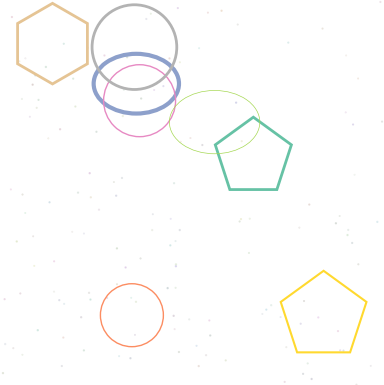[{"shape": "pentagon", "thickness": 2, "radius": 0.52, "center": [0.658, 0.592]}, {"shape": "circle", "thickness": 1, "radius": 0.41, "center": [0.343, 0.181]}, {"shape": "oval", "thickness": 3, "radius": 0.55, "center": [0.354, 0.783]}, {"shape": "circle", "thickness": 1, "radius": 0.47, "center": [0.363, 0.738]}, {"shape": "oval", "thickness": 0.5, "radius": 0.59, "center": [0.557, 0.683]}, {"shape": "pentagon", "thickness": 1.5, "radius": 0.59, "center": [0.841, 0.18]}, {"shape": "hexagon", "thickness": 2, "radius": 0.52, "center": [0.136, 0.887]}, {"shape": "circle", "thickness": 2, "radius": 0.55, "center": [0.349, 0.878]}]